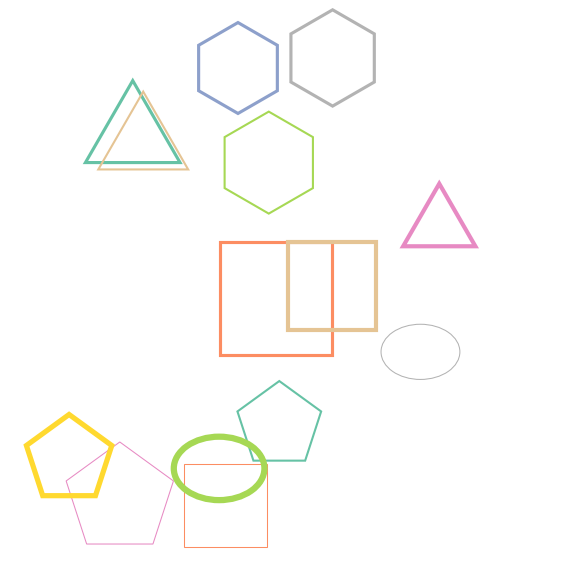[{"shape": "pentagon", "thickness": 1, "radius": 0.38, "center": [0.484, 0.263]}, {"shape": "triangle", "thickness": 1.5, "radius": 0.47, "center": [0.23, 0.765]}, {"shape": "square", "thickness": 0.5, "radius": 0.36, "center": [0.39, 0.124]}, {"shape": "square", "thickness": 1.5, "radius": 0.49, "center": [0.478, 0.482]}, {"shape": "hexagon", "thickness": 1.5, "radius": 0.39, "center": [0.412, 0.881]}, {"shape": "triangle", "thickness": 2, "radius": 0.36, "center": [0.761, 0.609]}, {"shape": "pentagon", "thickness": 0.5, "radius": 0.49, "center": [0.207, 0.136]}, {"shape": "oval", "thickness": 3, "radius": 0.39, "center": [0.379, 0.188]}, {"shape": "hexagon", "thickness": 1, "radius": 0.44, "center": [0.465, 0.718]}, {"shape": "pentagon", "thickness": 2.5, "radius": 0.39, "center": [0.12, 0.204]}, {"shape": "square", "thickness": 2, "radius": 0.38, "center": [0.575, 0.504]}, {"shape": "triangle", "thickness": 1, "radius": 0.45, "center": [0.248, 0.751]}, {"shape": "oval", "thickness": 0.5, "radius": 0.34, "center": [0.728, 0.39]}, {"shape": "hexagon", "thickness": 1.5, "radius": 0.42, "center": [0.576, 0.899]}]